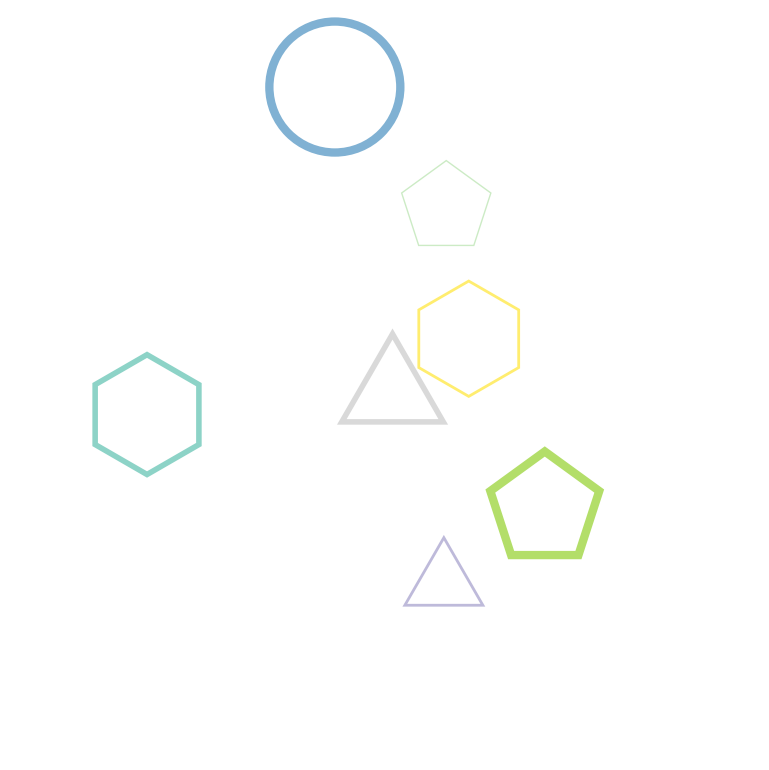[{"shape": "hexagon", "thickness": 2, "radius": 0.39, "center": [0.191, 0.462]}, {"shape": "triangle", "thickness": 1, "radius": 0.29, "center": [0.576, 0.243]}, {"shape": "circle", "thickness": 3, "radius": 0.43, "center": [0.435, 0.887]}, {"shape": "pentagon", "thickness": 3, "radius": 0.37, "center": [0.708, 0.339]}, {"shape": "triangle", "thickness": 2, "radius": 0.38, "center": [0.51, 0.49]}, {"shape": "pentagon", "thickness": 0.5, "radius": 0.3, "center": [0.58, 0.731]}, {"shape": "hexagon", "thickness": 1, "radius": 0.37, "center": [0.609, 0.56]}]